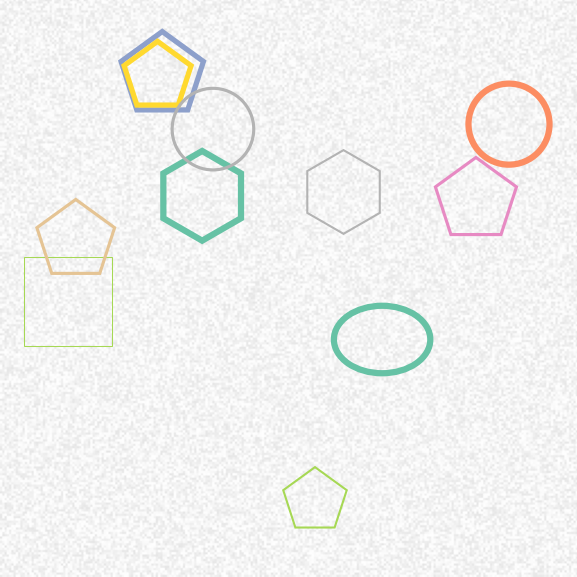[{"shape": "oval", "thickness": 3, "radius": 0.42, "center": [0.662, 0.411]}, {"shape": "hexagon", "thickness": 3, "radius": 0.39, "center": [0.35, 0.66]}, {"shape": "circle", "thickness": 3, "radius": 0.35, "center": [0.881, 0.784]}, {"shape": "pentagon", "thickness": 2.5, "radius": 0.38, "center": [0.281, 0.869]}, {"shape": "pentagon", "thickness": 1.5, "radius": 0.37, "center": [0.824, 0.653]}, {"shape": "square", "thickness": 0.5, "radius": 0.39, "center": [0.118, 0.477]}, {"shape": "pentagon", "thickness": 1, "radius": 0.29, "center": [0.545, 0.132]}, {"shape": "pentagon", "thickness": 2.5, "radius": 0.3, "center": [0.273, 0.867]}, {"shape": "pentagon", "thickness": 1.5, "radius": 0.35, "center": [0.131, 0.583]}, {"shape": "hexagon", "thickness": 1, "radius": 0.36, "center": [0.595, 0.667]}, {"shape": "circle", "thickness": 1.5, "radius": 0.35, "center": [0.369, 0.776]}]